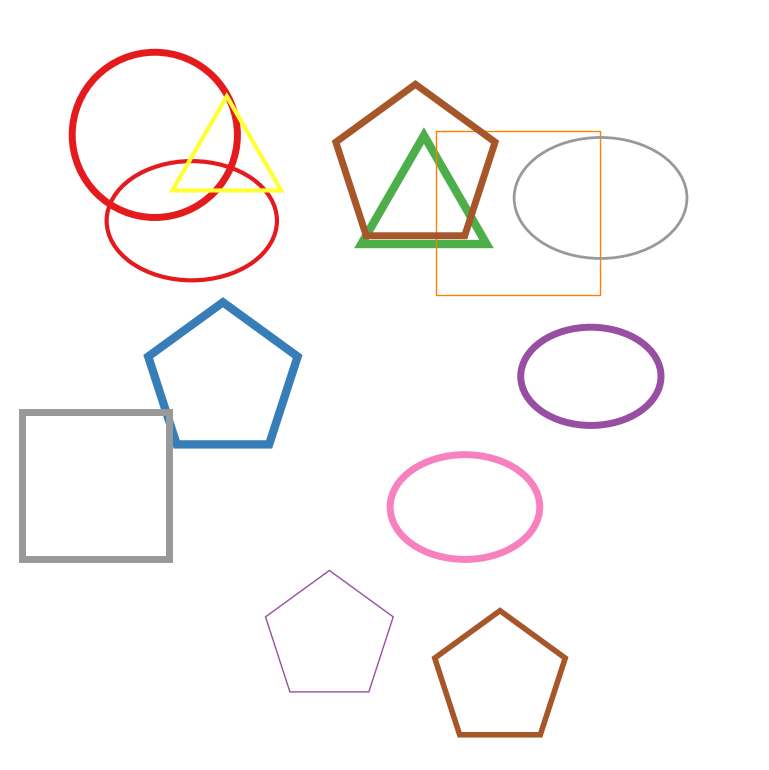[{"shape": "oval", "thickness": 1.5, "radius": 0.55, "center": [0.249, 0.713]}, {"shape": "circle", "thickness": 2.5, "radius": 0.54, "center": [0.201, 0.825]}, {"shape": "pentagon", "thickness": 3, "radius": 0.51, "center": [0.29, 0.505]}, {"shape": "triangle", "thickness": 3, "radius": 0.47, "center": [0.551, 0.73]}, {"shape": "oval", "thickness": 2.5, "radius": 0.46, "center": [0.767, 0.511]}, {"shape": "pentagon", "thickness": 0.5, "radius": 0.44, "center": [0.428, 0.172]}, {"shape": "square", "thickness": 0.5, "radius": 0.54, "center": [0.673, 0.723]}, {"shape": "triangle", "thickness": 1.5, "radius": 0.41, "center": [0.294, 0.793]}, {"shape": "pentagon", "thickness": 2.5, "radius": 0.54, "center": [0.54, 0.782]}, {"shape": "pentagon", "thickness": 2, "radius": 0.45, "center": [0.649, 0.118]}, {"shape": "oval", "thickness": 2.5, "radius": 0.49, "center": [0.604, 0.342]}, {"shape": "square", "thickness": 2.5, "radius": 0.48, "center": [0.124, 0.37]}, {"shape": "oval", "thickness": 1, "radius": 0.56, "center": [0.78, 0.743]}]